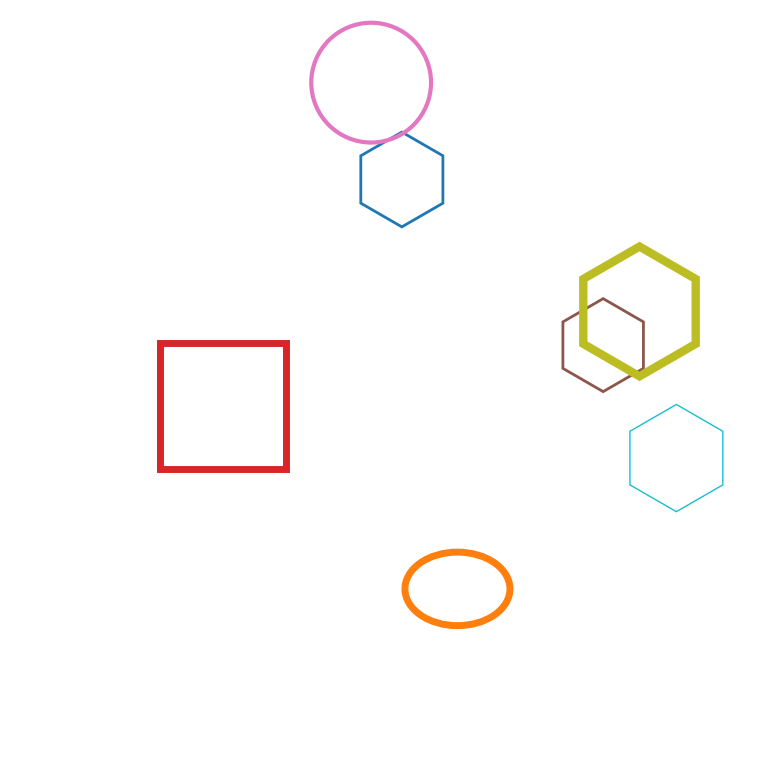[{"shape": "hexagon", "thickness": 1, "radius": 0.31, "center": [0.522, 0.767]}, {"shape": "oval", "thickness": 2.5, "radius": 0.34, "center": [0.594, 0.235]}, {"shape": "square", "thickness": 2.5, "radius": 0.41, "center": [0.29, 0.473]}, {"shape": "hexagon", "thickness": 1, "radius": 0.3, "center": [0.783, 0.552]}, {"shape": "circle", "thickness": 1.5, "radius": 0.39, "center": [0.482, 0.893]}, {"shape": "hexagon", "thickness": 3, "radius": 0.42, "center": [0.831, 0.596]}, {"shape": "hexagon", "thickness": 0.5, "radius": 0.35, "center": [0.878, 0.405]}]